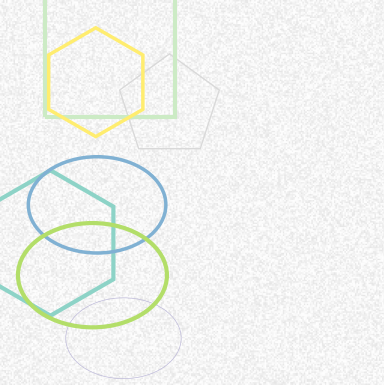[{"shape": "hexagon", "thickness": 3, "radius": 0.94, "center": [0.131, 0.369]}, {"shape": "oval", "thickness": 0.5, "radius": 0.75, "center": [0.321, 0.121]}, {"shape": "oval", "thickness": 2.5, "radius": 0.89, "center": [0.252, 0.468]}, {"shape": "oval", "thickness": 3, "radius": 0.97, "center": [0.24, 0.285]}, {"shape": "pentagon", "thickness": 1, "radius": 0.68, "center": [0.44, 0.724]}, {"shape": "square", "thickness": 3, "radius": 0.84, "center": [0.286, 0.866]}, {"shape": "hexagon", "thickness": 2.5, "radius": 0.71, "center": [0.249, 0.787]}]